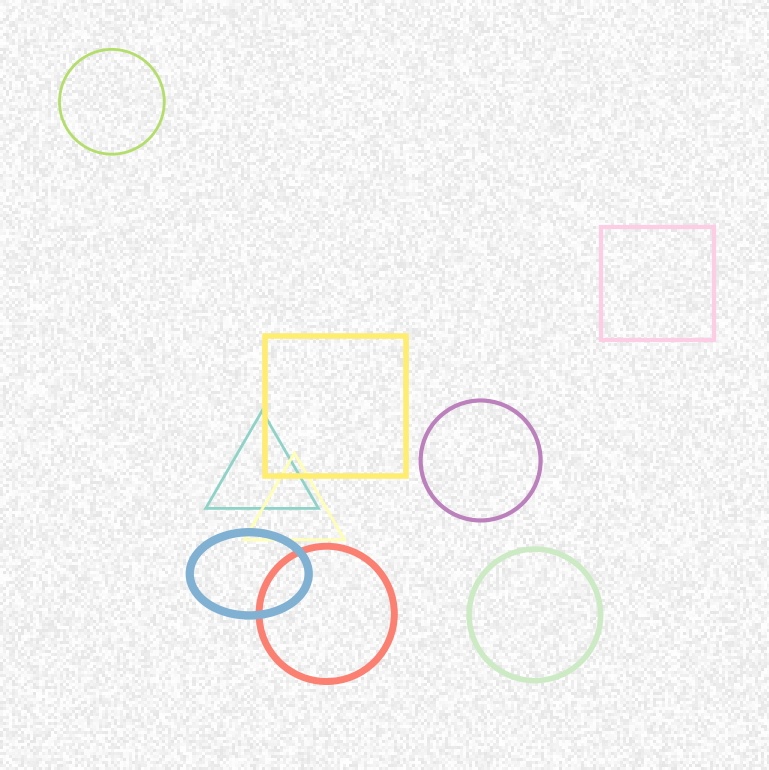[{"shape": "triangle", "thickness": 1, "radius": 0.42, "center": [0.34, 0.382]}, {"shape": "triangle", "thickness": 1, "radius": 0.38, "center": [0.382, 0.336]}, {"shape": "circle", "thickness": 2.5, "radius": 0.44, "center": [0.424, 0.203]}, {"shape": "oval", "thickness": 3, "radius": 0.39, "center": [0.324, 0.255]}, {"shape": "circle", "thickness": 1, "radius": 0.34, "center": [0.145, 0.868]}, {"shape": "square", "thickness": 1.5, "radius": 0.37, "center": [0.854, 0.632]}, {"shape": "circle", "thickness": 1.5, "radius": 0.39, "center": [0.624, 0.402]}, {"shape": "circle", "thickness": 2, "radius": 0.43, "center": [0.695, 0.201]}, {"shape": "square", "thickness": 2, "radius": 0.46, "center": [0.436, 0.473]}]